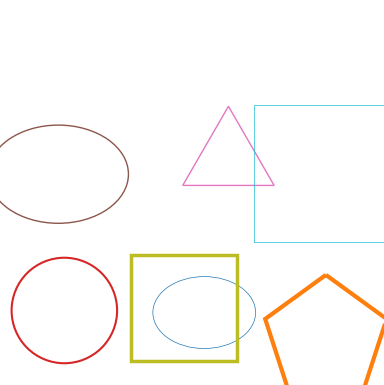[{"shape": "oval", "thickness": 0.5, "radius": 0.67, "center": [0.53, 0.188]}, {"shape": "pentagon", "thickness": 3, "radius": 0.83, "center": [0.846, 0.12]}, {"shape": "circle", "thickness": 1.5, "radius": 0.69, "center": [0.167, 0.194]}, {"shape": "oval", "thickness": 1, "radius": 0.91, "center": [0.151, 0.548]}, {"shape": "triangle", "thickness": 1, "radius": 0.69, "center": [0.593, 0.587]}, {"shape": "square", "thickness": 2.5, "radius": 0.69, "center": [0.478, 0.201]}, {"shape": "square", "thickness": 0.5, "radius": 0.89, "center": [0.836, 0.55]}]